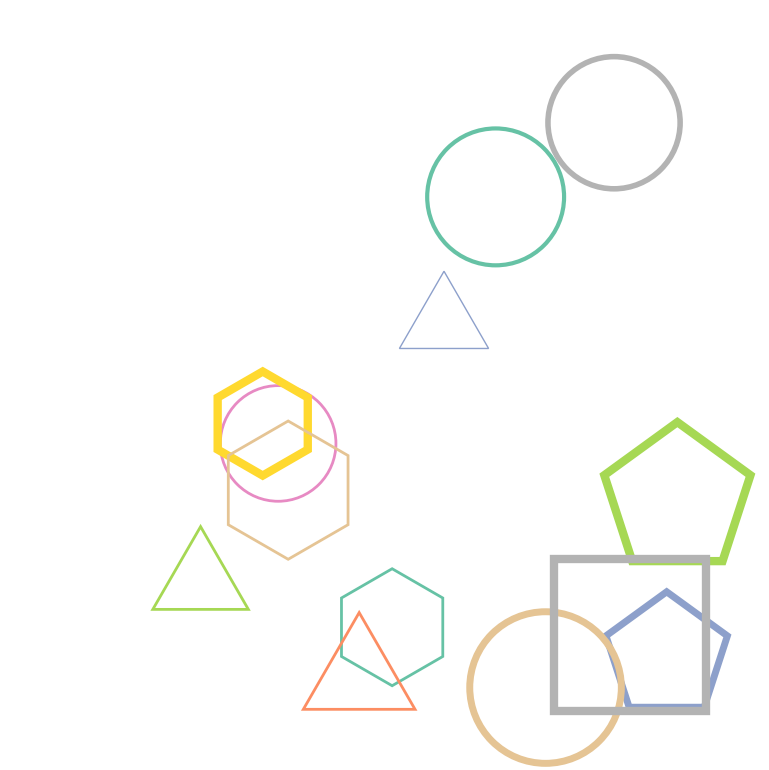[{"shape": "hexagon", "thickness": 1, "radius": 0.38, "center": [0.509, 0.185]}, {"shape": "circle", "thickness": 1.5, "radius": 0.44, "center": [0.644, 0.744]}, {"shape": "triangle", "thickness": 1, "radius": 0.42, "center": [0.466, 0.121]}, {"shape": "triangle", "thickness": 0.5, "radius": 0.33, "center": [0.577, 0.581]}, {"shape": "pentagon", "thickness": 2.5, "radius": 0.41, "center": [0.866, 0.149]}, {"shape": "circle", "thickness": 1, "radius": 0.38, "center": [0.361, 0.424]}, {"shape": "triangle", "thickness": 1, "radius": 0.36, "center": [0.26, 0.244]}, {"shape": "pentagon", "thickness": 3, "radius": 0.5, "center": [0.88, 0.352]}, {"shape": "hexagon", "thickness": 3, "radius": 0.34, "center": [0.341, 0.45]}, {"shape": "circle", "thickness": 2.5, "radius": 0.49, "center": [0.709, 0.107]}, {"shape": "hexagon", "thickness": 1, "radius": 0.45, "center": [0.374, 0.363]}, {"shape": "circle", "thickness": 2, "radius": 0.43, "center": [0.797, 0.841]}, {"shape": "square", "thickness": 3, "radius": 0.49, "center": [0.818, 0.175]}]